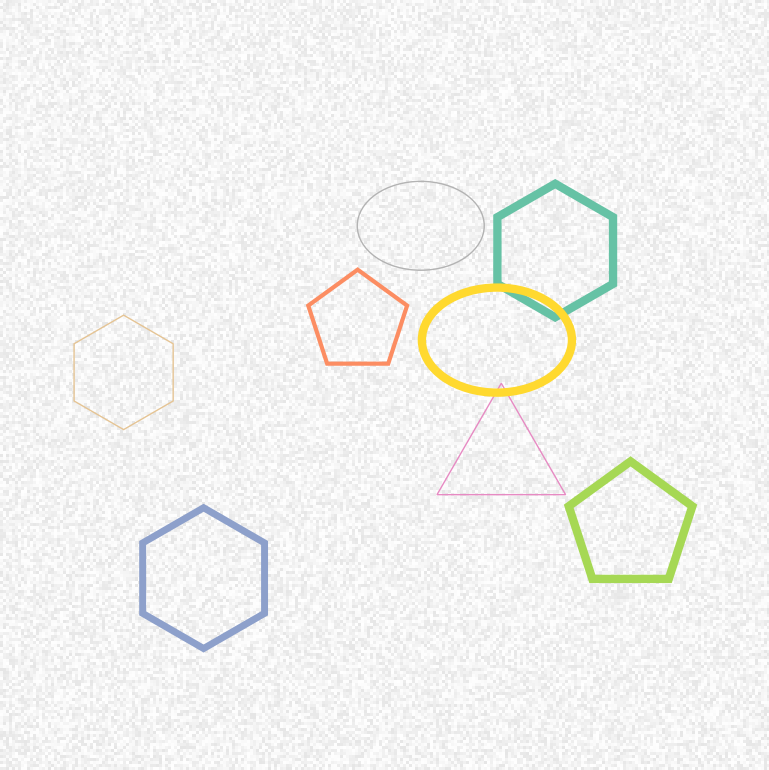[{"shape": "hexagon", "thickness": 3, "radius": 0.43, "center": [0.721, 0.675]}, {"shape": "pentagon", "thickness": 1.5, "radius": 0.34, "center": [0.465, 0.582]}, {"shape": "hexagon", "thickness": 2.5, "radius": 0.46, "center": [0.264, 0.249]}, {"shape": "triangle", "thickness": 0.5, "radius": 0.48, "center": [0.651, 0.406]}, {"shape": "pentagon", "thickness": 3, "radius": 0.42, "center": [0.819, 0.316]}, {"shape": "oval", "thickness": 3, "radius": 0.49, "center": [0.645, 0.558]}, {"shape": "hexagon", "thickness": 0.5, "radius": 0.37, "center": [0.161, 0.516]}, {"shape": "oval", "thickness": 0.5, "radius": 0.41, "center": [0.546, 0.707]}]